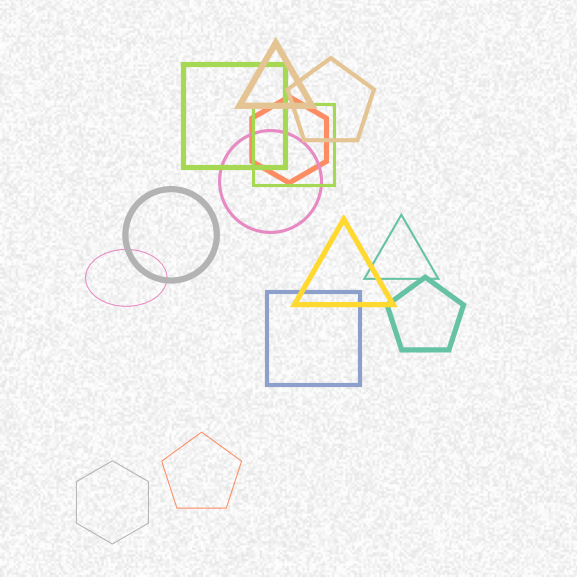[{"shape": "triangle", "thickness": 1, "radius": 0.37, "center": [0.695, 0.553]}, {"shape": "pentagon", "thickness": 2.5, "radius": 0.35, "center": [0.736, 0.45]}, {"shape": "hexagon", "thickness": 2.5, "radius": 0.37, "center": [0.501, 0.757]}, {"shape": "pentagon", "thickness": 0.5, "radius": 0.36, "center": [0.349, 0.178]}, {"shape": "square", "thickness": 2, "radius": 0.4, "center": [0.543, 0.413]}, {"shape": "oval", "thickness": 0.5, "radius": 0.35, "center": [0.219, 0.518]}, {"shape": "circle", "thickness": 1.5, "radius": 0.44, "center": [0.468, 0.685]}, {"shape": "square", "thickness": 1.5, "radius": 0.35, "center": [0.508, 0.749]}, {"shape": "square", "thickness": 2.5, "radius": 0.44, "center": [0.405, 0.799]}, {"shape": "triangle", "thickness": 2.5, "radius": 0.49, "center": [0.595, 0.521]}, {"shape": "pentagon", "thickness": 2, "radius": 0.39, "center": [0.573, 0.82]}, {"shape": "triangle", "thickness": 3, "radius": 0.36, "center": [0.477, 0.852]}, {"shape": "hexagon", "thickness": 0.5, "radius": 0.36, "center": [0.195, 0.129]}, {"shape": "circle", "thickness": 3, "radius": 0.4, "center": [0.296, 0.593]}]